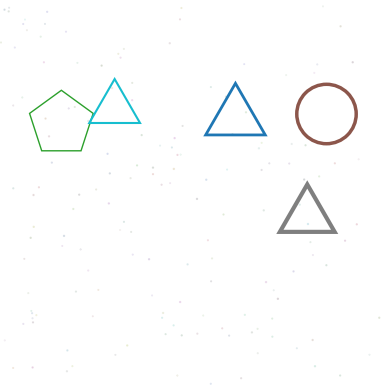[{"shape": "triangle", "thickness": 2, "radius": 0.45, "center": [0.612, 0.694]}, {"shape": "pentagon", "thickness": 1, "radius": 0.43, "center": [0.159, 0.679]}, {"shape": "circle", "thickness": 2.5, "radius": 0.39, "center": [0.848, 0.704]}, {"shape": "triangle", "thickness": 3, "radius": 0.41, "center": [0.798, 0.439]}, {"shape": "triangle", "thickness": 1.5, "radius": 0.38, "center": [0.298, 0.719]}]